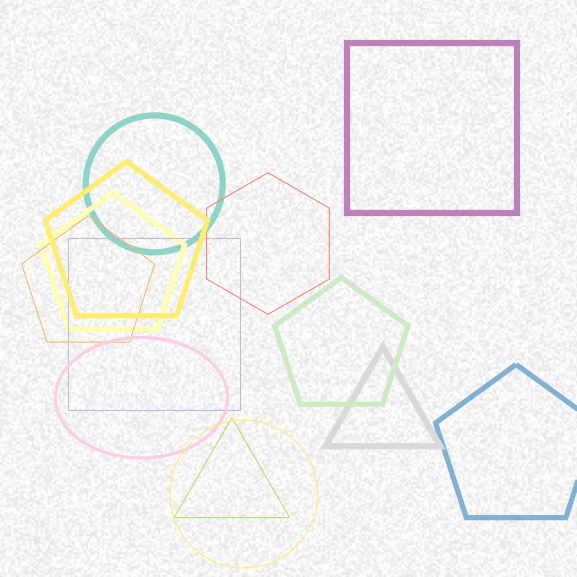[{"shape": "circle", "thickness": 3, "radius": 0.59, "center": [0.267, 0.681]}, {"shape": "pentagon", "thickness": 2.5, "radius": 0.65, "center": [0.195, 0.535]}, {"shape": "square", "thickness": 0.5, "radius": 0.74, "center": [0.266, 0.438]}, {"shape": "hexagon", "thickness": 0.5, "radius": 0.61, "center": [0.464, 0.577]}, {"shape": "pentagon", "thickness": 2.5, "radius": 0.73, "center": [0.894, 0.221]}, {"shape": "pentagon", "thickness": 0.5, "radius": 0.61, "center": [0.153, 0.505]}, {"shape": "triangle", "thickness": 0.5, "radius": 0.58, "center": [0.402, 0.161]}, {"shape": "oval", "thickness": 1.5, "radius": 0.75, "center": [0.245, 0.311]}, {"shape": "triangle", "thickness": 3, "radius": 0.57, "center": [0.663, 0.284]}, {"shape": "square", "thickness": 3, "radius": 0.73, "center": [0.748, 0.777]}, {"shape": "pentagon", "thickness": 2.5, "radius": 0.61, "center": [0.591, 0.397]}, {"shape": "pentagon", "thickness": 2.5, "radius": 0.74, "center": [0.219, 0.572]}, {"shape": "circle", "thickness": 0.5, "radius": 0.64, "center": [0.422, 0.144]}]